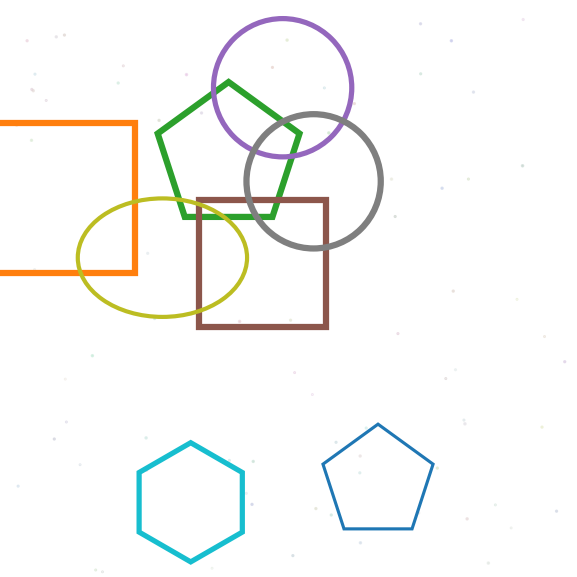[{"shape": "pentagon", "thickness": 1.5, "radius": 0.5, "center": [0.655, 0.164]}, {"shape": "square", "thickness": 3, "radius": 0.65, "center": [0.104, 0.656]}, {"shape": "pentagon", "thickness": 3, "radius": 0.65, "center": [0.396, 0.728]}, {"shape": "circle", "thickness": 2.5, "radius": 0.6, "center": [0.489, 0.847]}, {"shape": "square", "thickness": 3, "radius": 0.55, "center": [0.455, 0.543]}, {"shape": "circle", "thickness": 3, "radius": 0.58, "center": [0.543, 0.685]}, {"shape": "oval", "thickness": 2, "radius": 0.73, "center": [0.281, 0.553]}, {"shape": "hexagon", "thickness": 2.5, "radius": 0.52, "center": [0.33, 0.129]}]